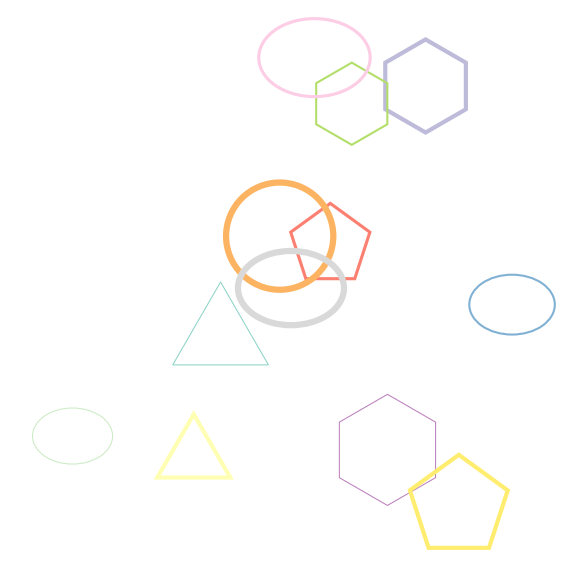[{"shape": "triangle", "thickness": 0.5, "radius": 0.48, "center": [0.382, 0.415]}, {"shape": "triangle", "thickness": 2, "radius": 0.37, "center": [0.336, 0.209]}, {"shape": "hexagon", "thickness": 2, "radius": 0.4, "center": [0.737, 0.85]}, {"shape": "pentagon", "thickness": 1.5, "radius": 0.36, "center": [0.572, 0.575]}, {"shape": "oval", "thickness": 1, "radius": 0.37, "center": [0.887, 0.472]}, {"shape": "circle", "thickness": 3, "radius": 0.46, "center": [0.484, 0.59]}, {"shape": "hexagon", "thickness": 1, "radius": 0.36, "center": [0.609, 0.819]}, {"shape": "oval", "thickness": 1.5, "radius": 0.48, "center": [0.545, 0.899]}, {"shape": "oval", "thickness": 3, "radius": 0.46, "center": [0.504, 0.5]}, {"shape": "hexagon", "thickness": 0.5, "radius": 0.48, "center": [0.671, 0.22]}, {"shape": "oval", "thickness": 0.5, "radius": 0.35, "center": [0.126, 0.244]}, {"shape": "pentagon", "thickness": 2, "radius": 0.45, "center": [0.794, 0.123]}]